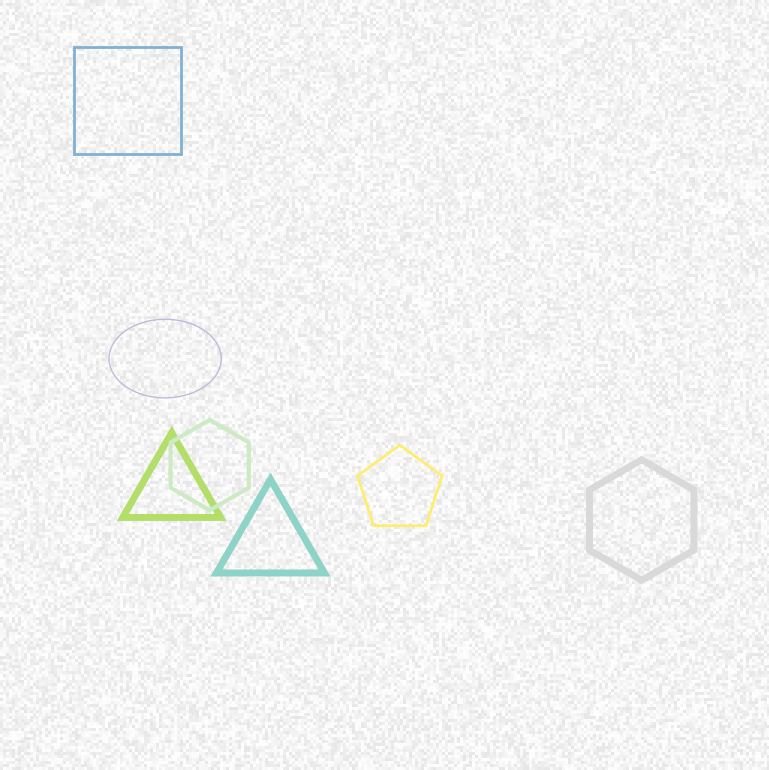[{"shape": "triangle", "thickness": 2.5, "radius": 0.41, "center": [0.351, 0.296]}, {"shape": "oval", "thickness": 0.5, "radius": 0.36, "center": [0.214, 0.534]}, {"shape": "square", "thickness": 1, "radius": 0.35, "center": [0.165, 0.87]}, {"shape": "triangle", "thickness": 2.5, "radius": 0.37, "center": [0.223, 0.365]}, {"shape": "hexagon", "thickness": 2.5, "radius": 0.39, "center": [0.833, 0.325]}, {"shape": "hexagon", "thickness": 1.5, "radius": 0.29, "center": [0.272, 0.396]}, {"shape": "pentagon", "thickness": 1, "radius": 0.29, "center": [0.519, 0.364]}]